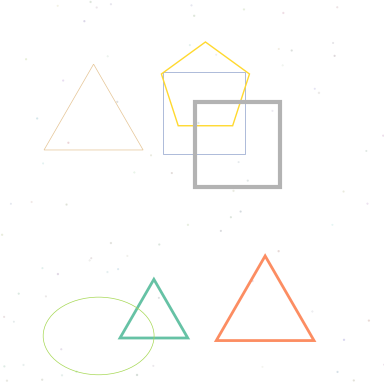[{"shape": "triangle", "thickness": 2, "radius": 0.51, "center": [0.4, 0.173]}, {"shape": "triangle", "thickness": 2, "radius": 0.73, "center": [0.689, 0.189]}, {"shape": "square", "thickness": 0.5, "radius": 0.53, "center": [0.53, 0.707]}, {"shape": "oval", "thickness": 0.5, "radius": 0.72, "center": [0.256, 0.127]}, {"shape": "pentagon", "thickness": 1, "radius": 0.6, "center": [0.534, 0.771]}, {"shape": "triangle", "thickness": 0.5, "radius": 0.74, "center": [0.243, 0.685]}, {"shape": "square", "thickness": 3, "radius": 0.55, "center": [0.616, 0.626]}]